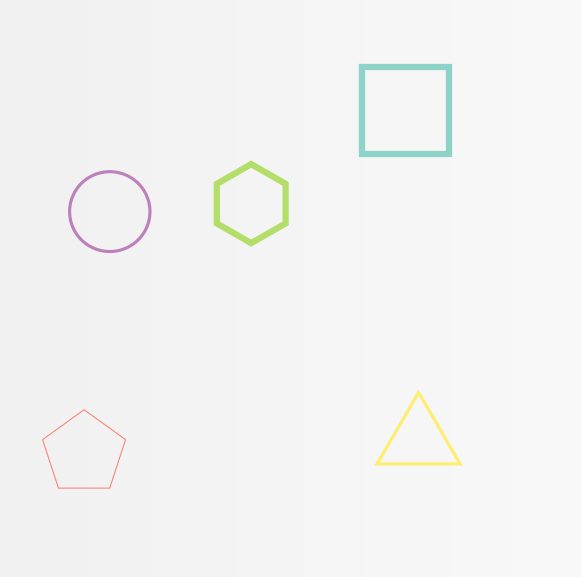[{"shape": "square", "thickness": 3, "radius": 0.38, "center": [0.698, 0.808]}, {"shape": "pentagon", "thickness": 0.5, "radius": 0.38, "center": [0.145, 0.215]}, {"shape": "hexagon", "thickness": 3, "radius": 0.34, "center": [0.432, 0.647]}, {"shape": "circle", "thickness": 1.5, "radius": 0.35, "center": [0.189, 0.633]}, {"shape": "triangle", "thickness": 1.5, "radius": 0.41, "center": [0.72, 0.237]}]